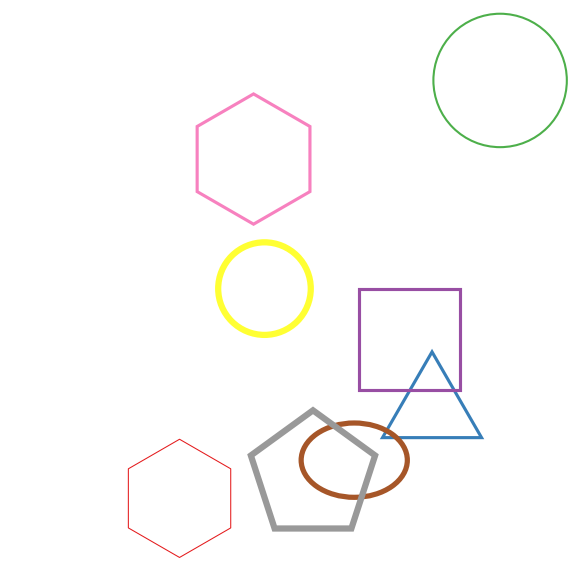[{"shape": "hexagon", "thickness": 0.5, "radius": 0.51, "center": [0.311, 0.136]}, {"shape": "triangle", "thickness": 1.5, "radius": 0.5, "center": [0.748, 0.291]}, {"shape": "circle", "thickness": 1, "radius": 0.58, "center": [0.866, 0.86]}, {"shape": "square", "thickness": 1.5, "radius": 0.43, "center": [0.709, 0.411]}, {"shape": "circle", "thickness": 3, "radius": 0.4, "center": [0.458, 0.499]}, {"shape": "oval", "thickness": 2.5, "radius": 0.46, "center": [0.613, 0.202]}, {"shape": "hexagon", "thickness": 1.5, "radius": 0.56, "center": [0.439, 0.724]}, {"shape": "pentagon", "thickness": 3, "radius": 0.57, "center": [0.542, 0.175]}]